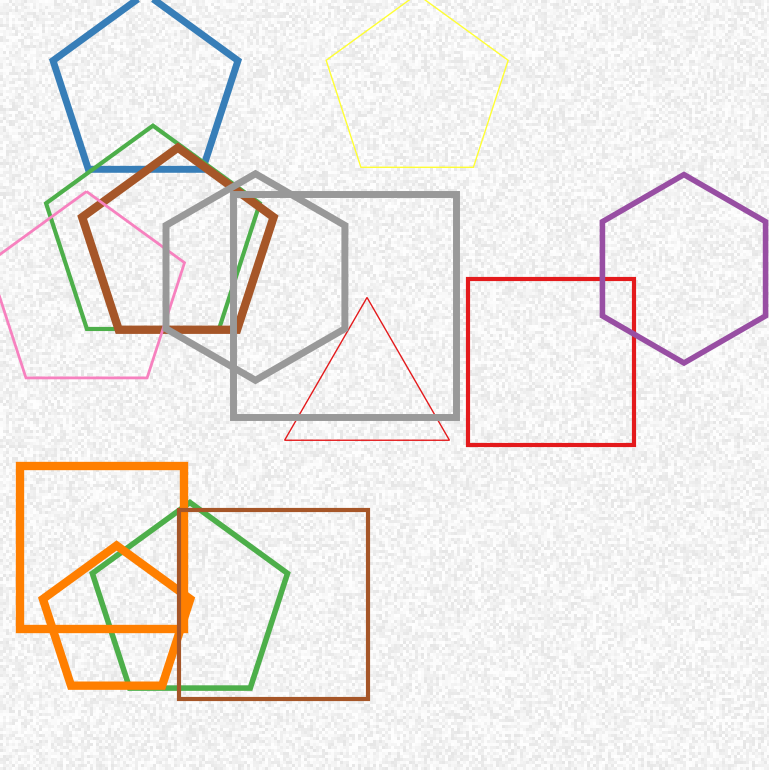[{"shape": "triangle", "thickness": 0.5, "radius": 0.62, "center": [0.477, 0.49]}, {"shape": "square", "thickness": 1.5, "radius": 0.54, "center": [0.716, 0.53]}, {"shape": "pentagon", "thickness": 2.5, "radius": 0.63, "center": [0.189, 0.882]}, {"shape": "pentagon", "thickness": 1.5, "radius": 0.73, "center": [0.199, 0.691]}, {"shape": "pentagon", "thickness": 2, "radius": 0.67, "center": [0.247, 0.214]}, {"shape": "hexagon", "thickness": 2, "radius": 0.61, "center": [0.888, 0.651]}, {"shape": "pentagon", "thickness": 3, "radius": 0.5, "center": [0.151, 0.191]}, {"shape": "square", "thickness": 3, "radius": 0.53, "center": [0.132, 0.289]}, {"shape": "pentagon", "thickness": 0.5, "radius": 0.62, "center": [0.542, 0.883]}, {"shape": "pentagon", "thickness": 3, "radius": 0.65, "center": [0.231, 0.678]}, {"shape": "square", "thickness": 1.5, "radius": 0.61, "center": [0.355, 0.215]}, {"shape": "pentagon", "thickness": 1, "radius": 0.67, "center": [0.112, 0.617]}, {"shape": "hexagon", "thickness": 2.5, "radius": 0.67, "center": [0.332, 0.64]}, {"shape": "square", "thickness": 2.5, "radius": 0.72, "center": [0.448, 0.603]}]